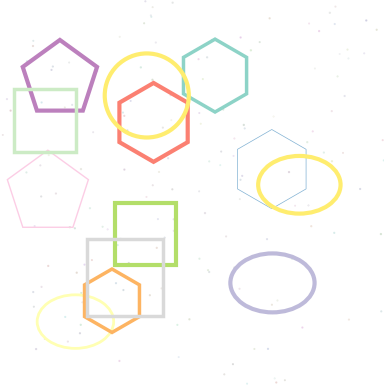[{"shape": "hexagon", "thickness": 2.5, "radius": 0.47, "center": [0.559, 0.804]}, {"shape": "oval", "thickness": 2, "radius": 0.5, "center": [0.196, 0.165]}, {"shape": "oval", "thickness": 3, "radius": 0.55, "center": [0.708, 0.265]}, {"shape": "hexagon", "thickness": 3, "radius": 0.51, "center": [0.399, 0.682]}, {"shape": "hexagon", "thickness": 0.5, "radius": 0.51, "center": [0.706, 0.561]}, {"shape": "hexagon", "thickness": 2.5, "radius": 0.41, "center": [0.291, 0.219]}, {"shape": "square", "thickness": 3, "radius": 0.4, "center": [0.377, 0.392]}, {"shape": "pentagon", "thickness": 1, "radius": 0.55, "center": [0.124, 0.499]}, {"shape": "square", "thickness": 2.5, "radius": 0.5, "center": [0.325, 0.279]}, {"shape": "pentagon", "thickness": 3, "radius": 0.51, "center": [0.156, 0.795]}, {"shape": "square", "thickness": 2.5, "radius": 0.41, "center": [0.118, 0.686]}, {"shape": "oval", "thickness": 3, "radius": 0.53, "center": [0.778, 0.52]}, {"shape": "circle", "thickness": 3, "radius": 0.55, "center": [0.381, 0.752]}]